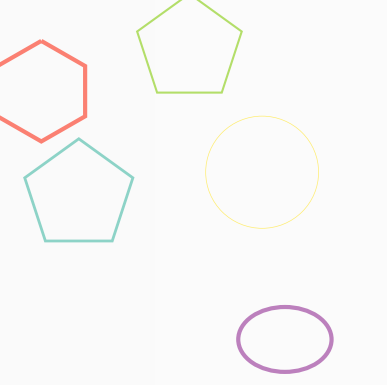[{"shape": "pentagon", "thickness": 2, "radius": 0.73, "center": [0.203, 0.493]}, {"shape": "hexagon", "thickness": 3, "radius": 0.65, "center": [0.107, 0.763]}, {"shape": "pentagon", "thickness": 1.5, "radius": 0.71, "center": [0.489, 0.874]}, {"shape": "oval", "thickness": 3, "radius": 0.6, "center": [0.735, 0.118]}, {"shape": "circle", "thickness": 0.5, "radius": 0.73, "center": [0.676, 0.553]}]